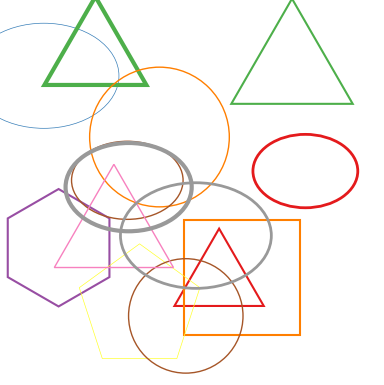[{"shape": "oval", "thickness": 2, "radius": 0.68, "center": [0.793, 0.556]}, {"shape": "triangle", "thickness": 1.5, "radius": 0.67, "center": [0.569, 0.272]}, {"shape": "oval", "thickness": 0.5, "radius": 0.97, "center": [0.114, 0.803]}, {"shape": "triangle", "thickness": 3, "radius": 0.76, "center": [0.248, 0.856]}, {"shape": "triangle", "thickness": 1.5, "radius": 0.91, "center": [0.758, 0.821]}, {"shape": "hexagon", "thickness": 1.5, "radius": 0.76, "center": [0.152, 0.357]}, {"shape": "circle", "thickness": 1, "radius": 0.91, "center": [0.414, 0.644]}, {"shape": "square", "thickness": 1.5, "radius": 0.75, "center": [0.629, 0.279]}, {"shape": "pentagon", "thickness": 0.5, "radius": 0.82, "center": [0.363, 0.202]}, {"shape": "circle", "thickness": 1, "radius": 0.74, "center": [0.483, 0.179]}, {"shape": "oval", "thickness": 1, "radius": 0.72, "center": [0.331, 0.532]}, {"shape": "triangle", "thickness": 1, "radius": 0.89, "center": [0.296, 0.394]}, {"shape": "oval", "thickness": 2, "radius": 0.98, "center": [0.509, 0.388]}, {"shape": "oval", "thickness": 3, "radius": 0.82, "center": [0.334, 0.514]}]